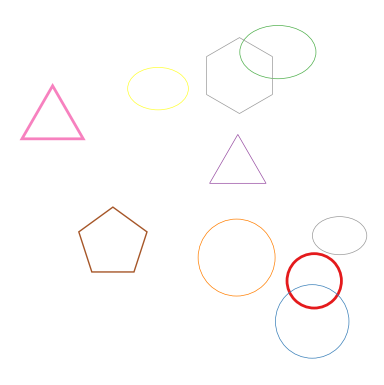[{"shape": "circle", "thickness": 2, "radius": 0.35, "center": [0.816, 0.271]}, {"shape": "circle", "thickness": 0.5, "radius": 0.48, "center": [0.811, 0.165]}, {"shape": "oval", "thickness": 0.5, "radius": 0.49, "center": [0.722, 0.865]}, {"shape": "triangle", "thickness": 0.5, "radius": 0.42, "center": [0.618, 0.566]}, {"shape": "circle", "thickness": 0.5, "radius": 0.5, "center": [0.615, 0.331]}, {"shape": "oval", "thickness": 0.5, "radius": 0.39, "center": [0.41, 0.77]}, {"shape": "pentagon", "thickness": 1, "radius": 0.47, "center": [0.293, 0.369]}, {"shape": "triangle", "thickness": 2, "radius": 0.46, "center": [0.137, 0.685]}, {"shape": "hexagon", "thickness": 0.5, "radius": 0.49, "center": [0.622, 0.804]}, {"shape": "oval", "thickness": 0.5, "radius": 0.35, "center": [0.882, 0.388]}]